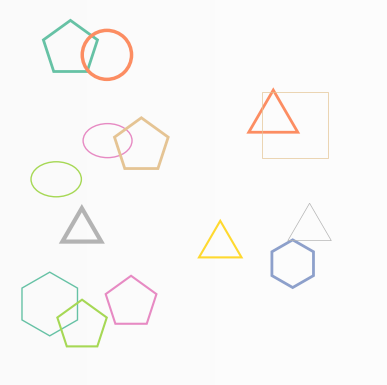[{"shape": "hexagon", "thickness": 1, "radius": 0.41, "center": [0.128, 0.21]}, {"shape": "pentagon", "thickness": 2, "radius": 0.37, "center": [0.182, 0.874]}, {"shape": "triangle", "thickness": 2, "radius": 0.37, "center": [0.705, 0.693]}, {"shape": "circle", "thickness": 2.5, "radius": 0.32, "center": [0.276, 0.857]}, {"shape": "hexagon", "thickness": 2, "radius": 0.31, "center": [0.755, 0.315]}, {"shape": "oval", "thickness": 1, "radius": 0.32, "center": [0.278, 0.635]}, {"shape": "pentagon", "thickness": 1.5, "radius": 0.34, "center": [0.338, 0.215]}, {"shape": "oval", "thickness": 1, "radius": 0.32, "center": [0.145, 0.534]}, {"shape": "pentagon", "thickness": 1.5, "radius": 0.34, "center": [0.212, 0.155]}, {"shape": "triangle", "thickness": 1.5, "radius": 0.32, "center": [0.568, 0.363]}, {"shape": "square", "thickness": 0.5, "radius": 0.43, "center": [0.76, 0.675]}, {"shape": "pentagon", "thickness": 2, "radius": 0.36, "center": [0.365, 0.621]}, {"shape": "triangle", "thickness": 0.5, "radius": 0.32, "center": [0.799, 0.407]}, {"shape": "triangle", "thickness": 3, "radius": 0.29, "center": [0.211, 0.401]}]